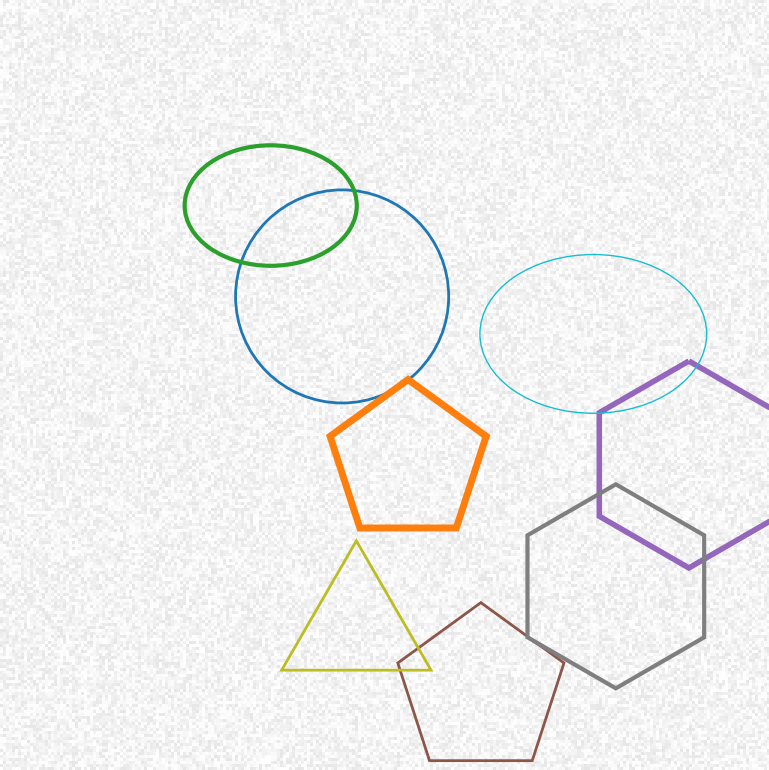[{"shape": "circle", "thickness": 1, "radius": 0.69, "center": [0.444, 0.615]}, {"shape": "pentagon", "thickness": 2.5, "radius": 0.53, "center": [0.53, 0.401]}, {"shape": "oval", "thickness": 1.5, "radius": 0.56, "center": [0.352, 0.733]}, {"shape": "hexagon", "thickness": 2, "radius": 0.67, "center": [0.895, 0.397]}, {"shape": "pentagon", "thickness": 1, "radius": 0.57, "center": [0.625, 0.104]}, {"shape": "hexagon", "thickness": 1.5, "radius": 0.66, "center": [0.8, 0.239]}, {"shape": "triangle", "thickness": 1, "radius": 0.56, "center": [0.463, 0.186]}, {"shape": "oval", "thickness": 0.5, "radius": 0.74, "center": [0.771, 0.566]}]